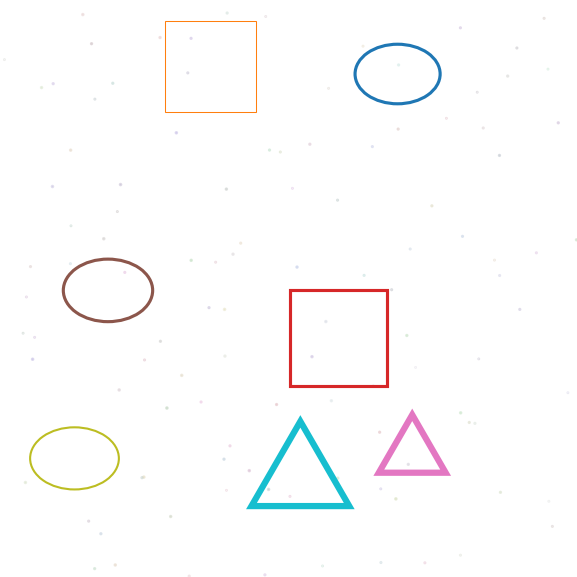[{"shape": "oval", "thickness": 1.5, "radius": 0.37, "center": [0.688, 0.871]}, {"shape": "square", "thickness": 0.5, "radius": 0.39, "center": [0.365, 0.884]}, {"shape": "square", "thickness": 1.5, "radius": 0.42, "center": [0.586, 0.414]}, {"shape": "oval", "thickness": 1.5, "radius": 0.39, "center": [0.187, 0.496]}, {"shape": "triangle", "thickness": 3, "radius": 0.33, "center": [0.714, 0.214]}, {"shape": "oval", "thickness": 1, "radius": 0.38, "center": [0.129, 0.205]}, {"shape": "triangle", "thickness": 3, "radius": 0.49, "center": [0.52, 0.172]}]